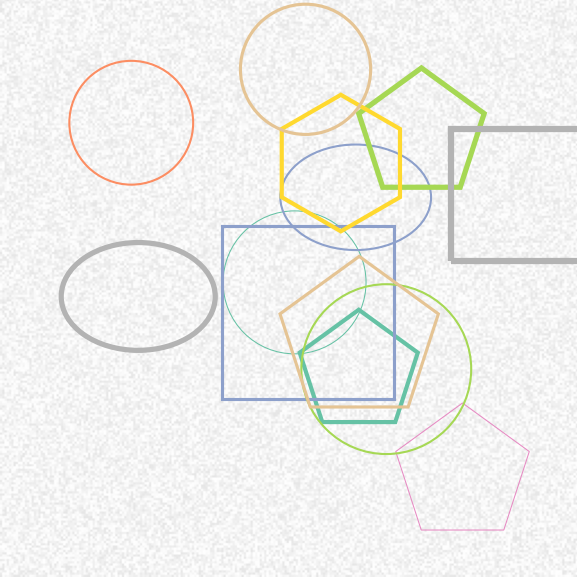[{"shape": "pentagon", "thickness": 2, "radius": 0.54, "center": [0.621, 0.355]}, {"shape": "circle", "thickness": 0.5, "radius": 0.62, "center": [0.51, 0.51]}, {"shape": "circle", "thickness": 1, "radius": 0.54, "center": [0.227, 0.787]}, {"shape": "oval", "thickness": 1, "radius": 0.65, "center": [0.616, 0.657]}, {"shape": "square", "thickness": 1.5, "radius": 0.75, "center": [0.533, 0.459]}, {"shape": "pentagon", "thickness": 0.5, "radius": 0.61, "center": [0.801, 0.18]}, {"shape": "pentagon", "thickness": 2.5, "radius": 0.57, "center": [0.73, 0.767]}, {"shape": "circle", "thickness": 1, "radius": 0.74, "center": [0.669, 0.36]}, {"shape": "hexagon", "thickness": 2, "radius": 0.59, "center": [0.59, 0.717]}, {"shape": "circle", "thickness": 1.5, "radius": 0.56, "center": [0.529, 0.879]}, {"shape": "pentagon", "thickness": 1.5, "radius": 0.72, "center": [0.622, 0.411]}, {"shape": "square", "thickness": 3, "radius": 0.57, "center": [0.894, 0.662]}, {"shape": "oval", "thickness": 2.5, "radius": 0.67, "center": [0.239, 0.486]}]